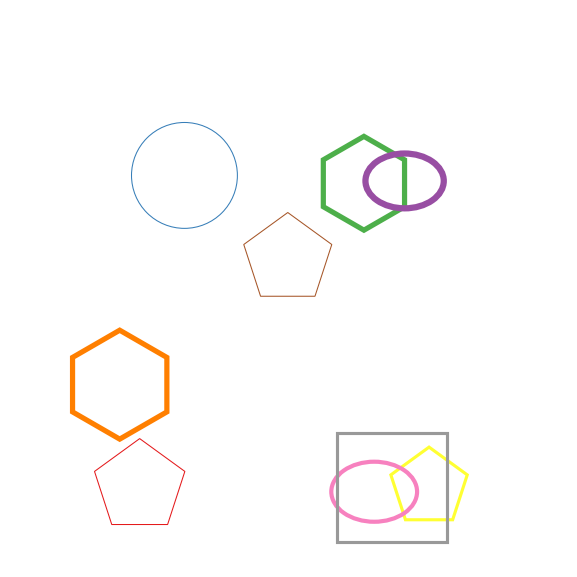[{"shape": "pentagon", "thickness": 0.5, "radius": 0.41, "center": [0.242, 0.157]}, {"shape": "circle", "thickness": 0.5, "radius": 0.46, "center": [0.319, 0.695]}, {"shape": "hexagon", "thickness": 2.5, "radius": 0.41, "center": [0.63, 0.682]}, {"shape": "oval", "thickness": 3, "radius": 0.34, "center": [0.701, 0.686]}, {"shape": "hexagon", "thickness": 2.5, "radius": 0.47, "center": [0.207, 0.333]}, {"shape": "pentagon", "thickness": 1.5, "radius": 0.35, "center": [0.743, 0.155]}, {"shape": "pentagon", "thickness": 0.5, "radius": 0.4, "center": [0.498, 0.551]}, {"shape": "oval", "thickness": 2, "radius": 0.37, "center": [0.648, 0.148]}, {"shape": "square", "thickness": 1.5, "radius": 0.47, "center": [0.679, 0.155]}]